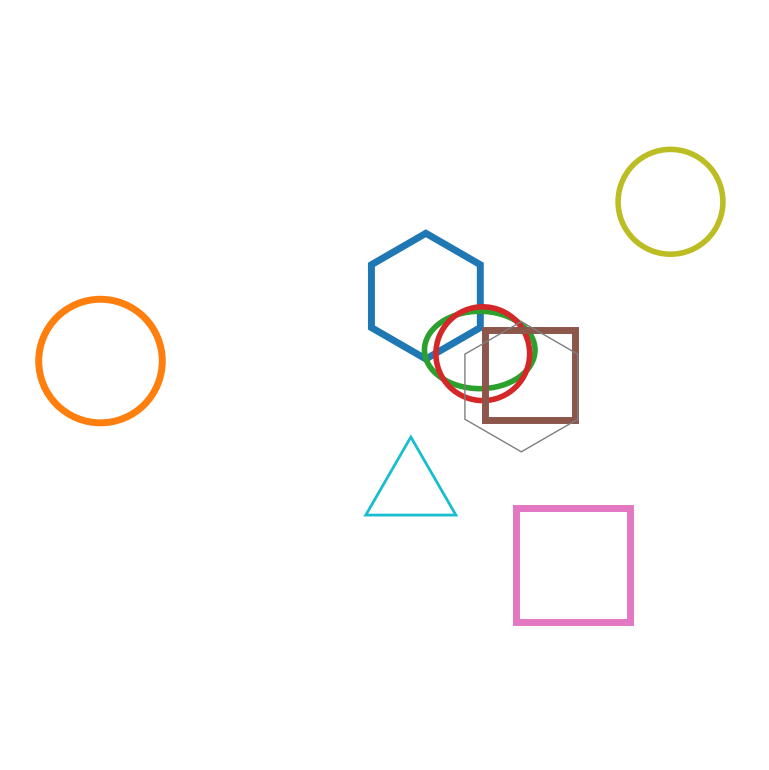[{"shape": "hexagon", "thickness": 2.5, "radius": 0.41, "center": [0.553, 0.615]}, {"shape": "circle", "thickness": 2.5, "radius": 0.4, "center": [0.131, 0.531]}, {"shape": "oval", "thickness": 2, "radius": 0.36, "center": [0.623, 0.546]}, {"shape": "circle", "thickness": 2, "radius": 0.3, "center": [0.627, 0.541]}, {"shape": "square", "thickness": 2.5, "radius": 0.29, "center": [0.688, 0.513]}, {"shape": "square", "thickness": 2.5, "radius": 0.37, "center": [0.744, 0.266]}, {"shape": "hexagon", "thickness": 0.5, "radius": 0.42, "center": [0.677, 0.498]}, {"shape": "circle", "thickness": 2, "radius": 0.34, "center": [0.871, 0.738]}, {"shape": "triangle", "thickness": 1, "radius": 0.34, "center": [0.534, 0.365]}]